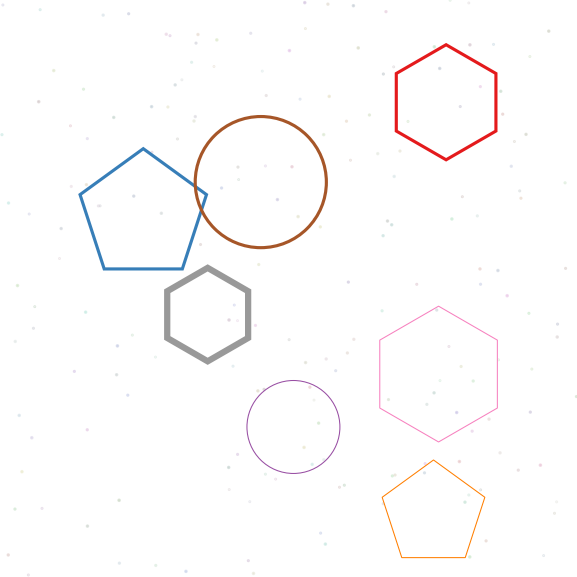[{"shape": "hexagon", "thickness": 1.5, "radius": 0.5, "center": [0.772, 0.822]}, {"shape": "pentagon", "thickness": 1.5, "radius": 0.58, "center": [0.248, 0.627]}, {"shape": "circle", "thickness": 0.5, "radius": 0.4, "center": [0.508, 0.26]}, {"shape": "pentagon", "thickness": 0.5, "radius": 0.47, "center": [0.751, 0.109]}, {"shape": "circle", "thickness": 1.5, "radius": 0.57, "center": [0.452, 0.684]}, {"shape": "hexagon", "thickness": 0.5, "radius": 0.59, "center": [0.759, 0.351]}, {"shape": "hexagon", "thickness": 3, "radius": 0.4, "center": [0.36, 0.454]}]